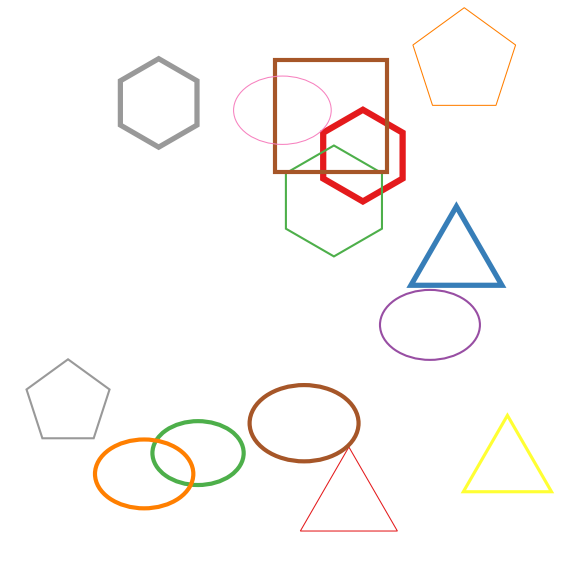[{"shape": "triangle", "thickness": 0.5, "radius": 0.49, "center": [0.604, 0.128]}, {"shape": "hexagon", "thickness": 3, "radius": 0.4, "center": [0.628, 0.73]}, {"shape": "triangle", "thickness": 2.5, "radius": 0.45, "center": [0.79, 0.551]}, {"shape": "oval", "thickness": 2, "radius": 0.4, "center": [0.343, 0.215]}, {"shape": "hexagon", "thickness": 1, "radius": 0.48, "center": [0.578, 0.651]}, {"shape": "oval", "thickness": 1, "radius": 0.43, "center": [0.745, 0.437]}, {"shape": "oval", "thickness": 2, "radius": 0.43, "center": [0.25, 0.179]}, {"shape": "pentagon", "thickness": 0.5, "radius": 0.47, "center": [0.804, 0.892]}, {"shape": "triangle", "thickness": 1.5, "radius": 0.44, "center": [0.879, 0.192]}, {"shape": "oval", "thickness": 2, "radius": 0.47, "center": [0.527, 0.266]}, {"shape": "square", "thickness": 2, "radius": 0.49, "center": [0.573, 0.798]}, {"shape": "oval", "thickness": 0.5, "radius": 0.42, "center": [0.489, 0.808]}, {"shape": "pentagon", "thickness": 1, "radius": 0.38, "center": [0.118, 0.301]}, {"shape": "hexagon", "thickness": 2.5, "radius": 0.38, "center": [0.275, 0.821]}]